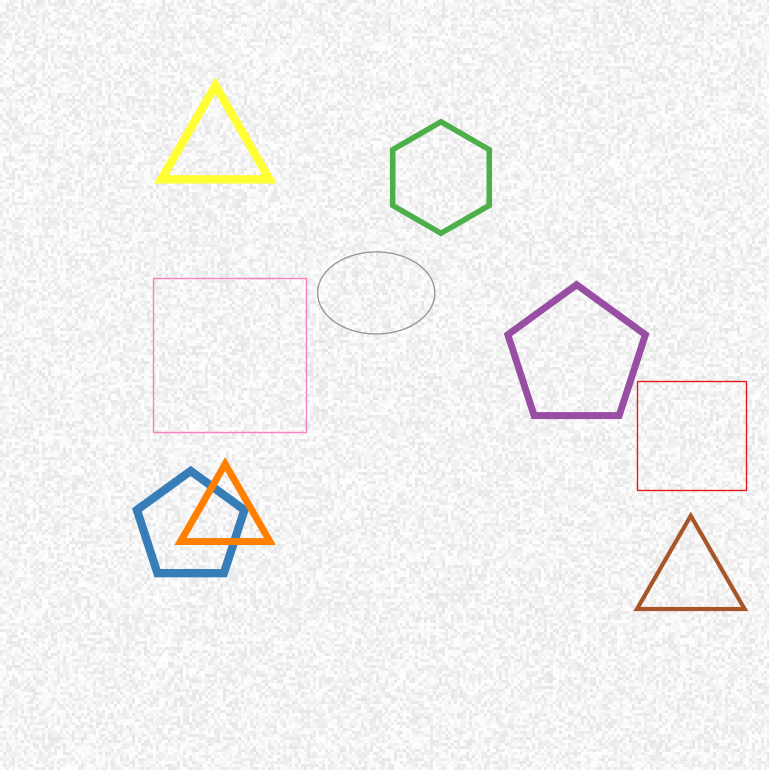[{"shape": "square", "thickness": 0.5, "radius": 0.35, "center": [0.898, 0.434]}, {"shape": "pentagon", "thickness": 3, "radius": 0.37, "center": [0.248, 0.315]}, {"shape": "hexagon", "thickness": 2, "radius": 0.36, "center": [0.573, 0.769]}, {"shape": "pentagon", "thickness": 2.5, "radius": 0.47, "center": [0.749, 0.536]}, {"shape": "triangle", "thickness": 2.5, "radius": 0.34, "center": [0.292, 0.33]}, {"shape": "triangle", "thickness": 3, "radius": 0.41, "center": [0.28, 0.808]}, {"shape": "triangle", "thickness": 1.5, "radius": 0.4, "center": [0.897, 0.249]}, {"shape": "square", "thickness": 0.5, "radius": 0.5, "center": [0.298, 0.539]}, {"shape": "oval", "thickness": 0.5, "radius": 0.38, "center": [0.489, 0.62]}]